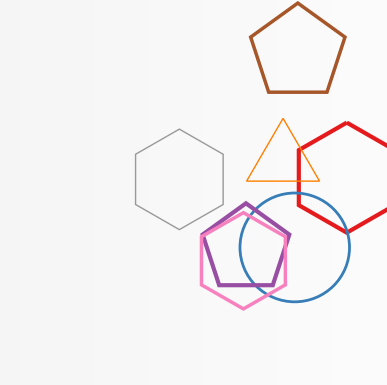[{"shape": "hexagon", "thickness": 3, "radius": 0.71, "center": [0.895, 0.539]}, {"shape": "circle", "thickness": 2, "radius": 0.71, "center": [0.761, 0.357]}, {"shape": "pentagon", "thickness": 3, "radius": 0.59, "center": [0.635, 0.354]}, {"shape": "triangle", "thickness": 1, "radius": 0.54, "center": [0.73, 0.584]}, {"shape": "pentagon", "thickness": 2.5, "radius": 0.64, "center": [0.769, 0.864]}, {"shape": "hexagon", "thickness": 2.5, "radius": 0.62, "center": [0.628, 0.323]}, {"shape": "hexagon", "thickness": 1, "radius": 0.65, "center": [0.463, 0.534]}]